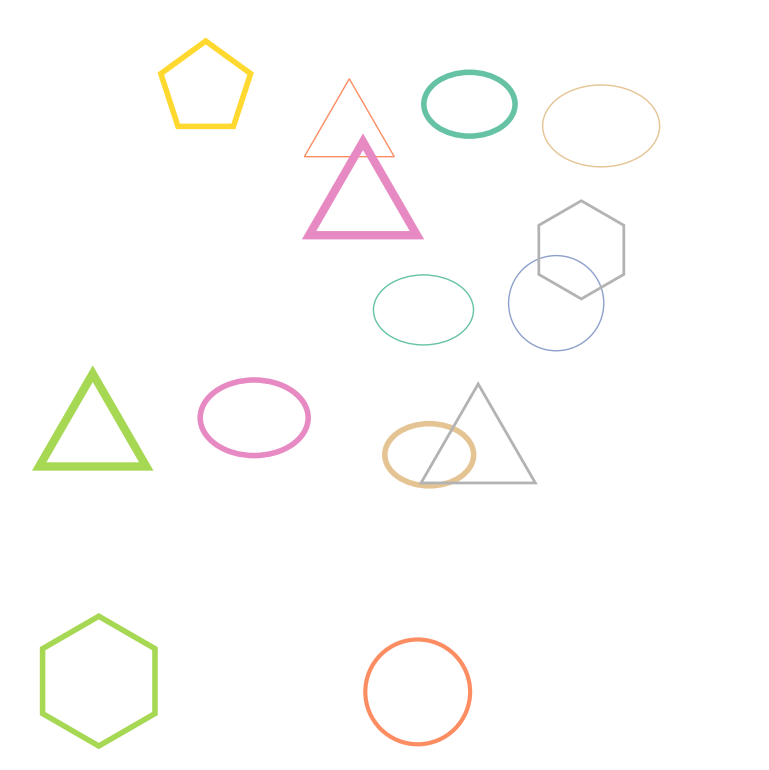[{"shape": "oval", "thickness": 0.5, "radius": 0.32, "center": [0.55, 0.597]}, {"shape": "oval", "thickness": 2, "radius": 0.3, "center": [0.61, 0.865]}, {"shape": "circle", "thickness": 1.5, "radius": 0.34, "center": [0.542, 0.101]}, {"shape": "triangle", "thickness": 0.5, "radius": 0.34, "center": [0.454, 0.83]}, {"shape": "circle", "thickness": 0.5, "radius": 0.31, "center": [0.722, 0.606]}, {"shape": "triangle", "thickness": 3, "radius": 0.4, "center": [0.471, 0.735]}, {"shape": "oval", "thickness": 2, "radius": 0.35, "center": [0.33, 0.457]}, {"shape": "hexagon", "thickness": 2, "radius": 0.42, "center": [0.128, 0.115]}, {"shape": "triangle", "thickness": 3, "radius": 0.4, "center": [0.12, 0.434]}, {"shape": "pentagon", "thickness": 2, "radius": 0.31, "center": [0.267, 0.885]}, {"shape": "oval", "thickness": 0.5, "radius": 0.38, "center": [0.781, 0.836]}, {"shape": "oval", "thickness": 2, "radius": 0.29, "center": [0.557, 0.409]}, {"shape": "hexagon", "thickness": 1, "radius": 0.32, "center": [0.755, 0.676]}, {"shape": "triangle", "thickness": 1, "radius": 0.43, "center": [0.621, 0.416]}]